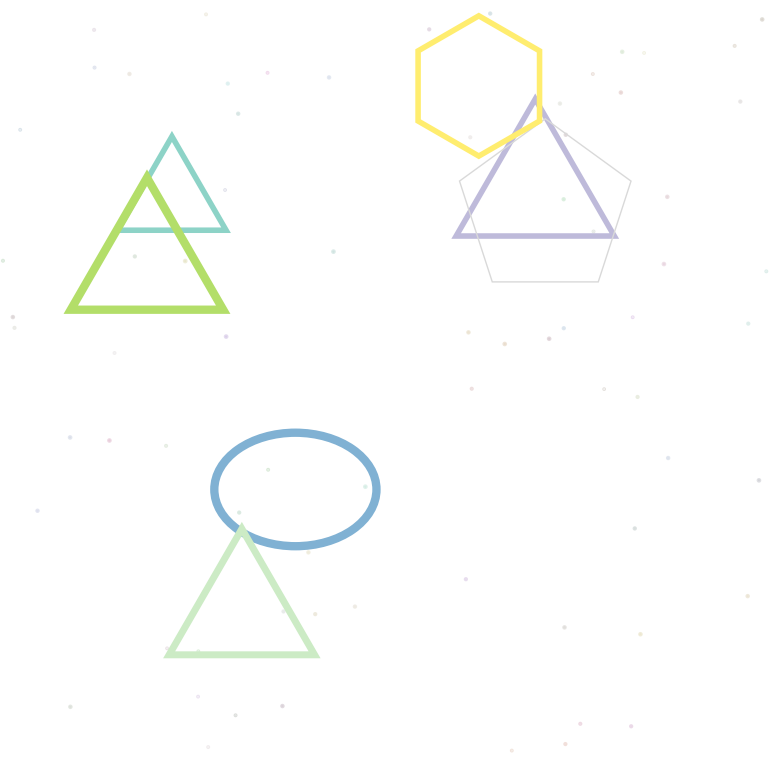[{"shape": "triangle", "thickness": 2, "radius": 0.41, "center": [0.223, 0.742]}, {"shape": "triangle", "thickness": 2, "radius": 0.59, "center": [0.695, 0.753]}, {"shape": "oval", "thickness": 3, "radius": 0.53, "center": [0.384, 0.364]}, {"shape": "triangle", "thickness": 3, "radius": 0.57, "center": [0.191, 0.655]}, {"shape": "pentagon", "thickness": 0.5, "radius": 0.59, "center": [0.708, 0.729]}, {"shape": "triangle", "thickness": 2.5, "radius": 0.55, "center": [0.314, 0.204]}, {"shape": "hexagon", "thickness": 2, "radius": 0.46, "center": [0.622, 0.888]}]